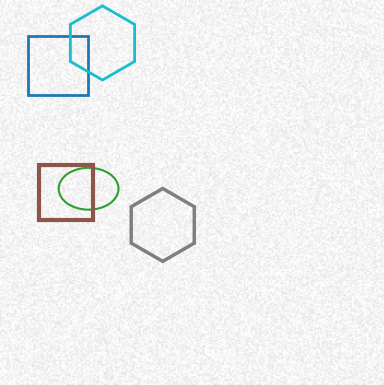[{"shape": "square", "thickness": 2, "radius": 0.38, "center": [0.151, 0.83]}, {"shape": "oval", "thickness": 1.5, "radius": 0.39, "center": [0.23, 0.51]}, {"shape": "square", "thickness": 3, "radius": 0.35, "center": [0.171, 0.5]}, {"shape": "hexagon", "thickness": 2.5, "radius": 0.47, "center": [0.423, 0.416]}, {"shape": "hexagon", "thickness": 2, "radius": 0.48, "center": [0.266, 0.888]}]